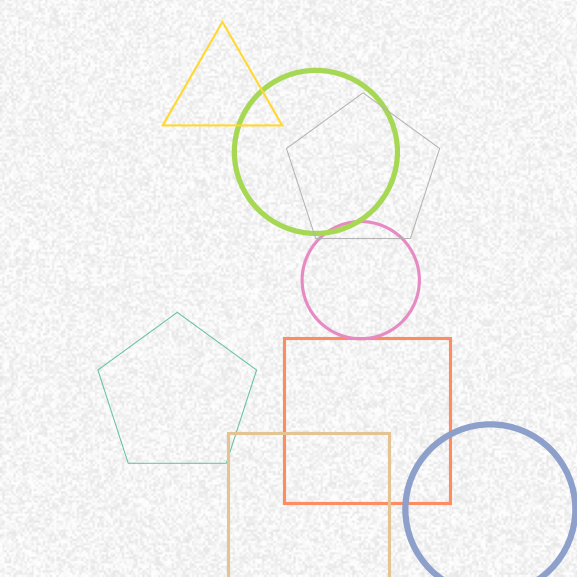[{"shape": "pentagon", "thickness": 0.5, "radius": 0.72, "center": [0.307, 0.314]}, {"shape": "square", "thickness": 1.5, "radius": 0.72, "center": [0.635, 0.271]}, {"shape": "circle", "thickness": 3, "radius": 0.74, "center": [0.849, 0.117]}, {"shape": "circle", "thickness": 1.5, "radius": 0.51, "center": [0.625, 0.514]}, {"shape": "circle", "thickness": 2.5, "radius": 0.71, "center": [0.547, 0.736]}, {"shape": "triangle", "thickness": 1, "radius": 0.6, "center": [0.385, 0.842]}, {"shape": "square", "thickness": 1.5, "radius": 0.7, "center": [0.534, 0.111]}, {"shape": "pentagon", "thickness": 0.5, "radius": 0.7, "center": [0.629, 0.699]}]